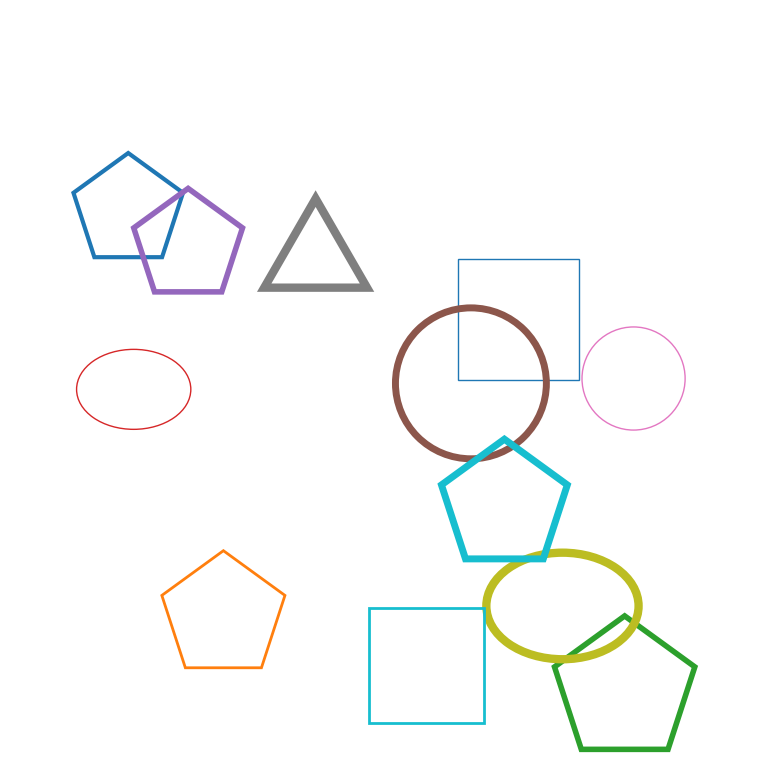[{"shape": "pentagon", "thickness": 1.5, "radius": 0.37, "center": [0.167, 0.726]}, {"shape": "square", "thickness": 0.5, "radius": 0.39, "center": [0.673, 0.585]}, {"shape": "pentagon", "thickness": 1, "radius": 0.42, "center": [0.29, 0.201]}, {"shape": "pentagon", "thickness": 2, "radius": 0.48, "center": [0.811, 0.104]}, {"shape": "oval", "thickness": 0.5, "radius": 0.37, "center": [0.174, 0.494]}, {"shape": "pentagon", "thickness": 2, "radius": 0.37, "center": [0.244, 0.681]}, {"shape": "circle", "thickness": 2.5, "radius": 0.49, "center": [0.612, 0.502]}, {"shape": "circle", "thickness": 0.5, "radius": 0.33, "center": [0.823, 0.508]}, {"shape": "triangle", "thickness": 3, "radius": 0.39, "center": [0.41, 0.665]}, {"shape": "oval", "thickness": 3, "radius": 0.49, "center": [0.73, 0.213]}, {"shape": "pentagon", "thickness": 2.5, "radius": 0.43, "center": [0.655, 0.344]}, {"shape": "square", "thickness": 1, "radius": 0.37, "center": [0.554, 0.135]}]